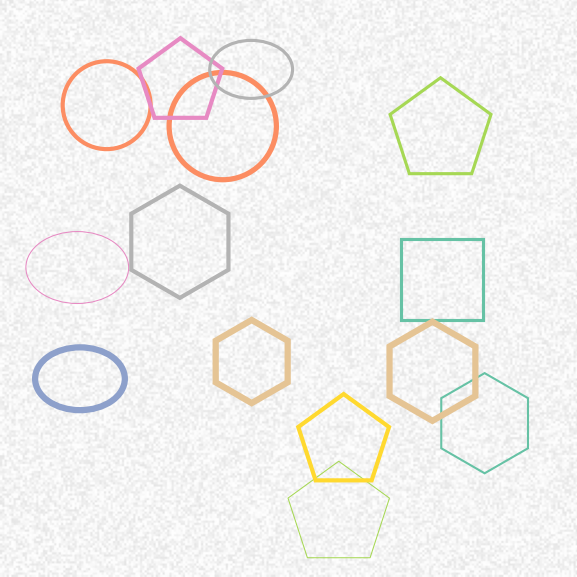[{"shape": "hexagon", "thickness": 1, "radius": 0.43, "center": [0.839, 0.266]}, {"shape": "square", "thickness": 1.5, "radius": 0.35, "center": [0.765, 0.515]}, {"shape": "circle", "thickness": 2, "radius": 0.38, "center": [0.185, 0.817]}, {"shape": "circle", "thickness": 2.5, "radius": 0.46, "center": [0.386, 0.781]}, {"shape": "oval", "thickness": 3, "radius": 0.39, "center": [0.138, 0.343]}, {"shape": "pentagon", "thickness": 2, "radius": 0.38, "center": [0.312, 0.857]}, {"shape": "oval", "thickness": 0.5, "radius": 0.44, "center": [0.134, 0.536]}, {"shape": "pentagon", "thickness": 0.5, "radius": 0.46, "center": [0.587, 0.108]}, {"shape": "pentagon", "thickness": 1.5, "radius": 0.46, "center": [0.763, 0.773]}, {"shape": "pentagon", "thickness": 2, "radius": 0.41, "center": [0.595, 0.234]}, {"shape": "hexagon", "thickness": 3, "radius": 0.36, "center": [0.436, 0.373]}, {"shape": "hexagon", "thickness": 3, "radius": 0.43, "center": [0.749, 0.356]}, {"shape": "oval", "thickness": 1.5, "radius": 0.36, "center": [0.435, 0.879]}, {"shape": "hexagon", "thickness": 2, "radius": 0.49, "center": [0.311, 0.58]}]